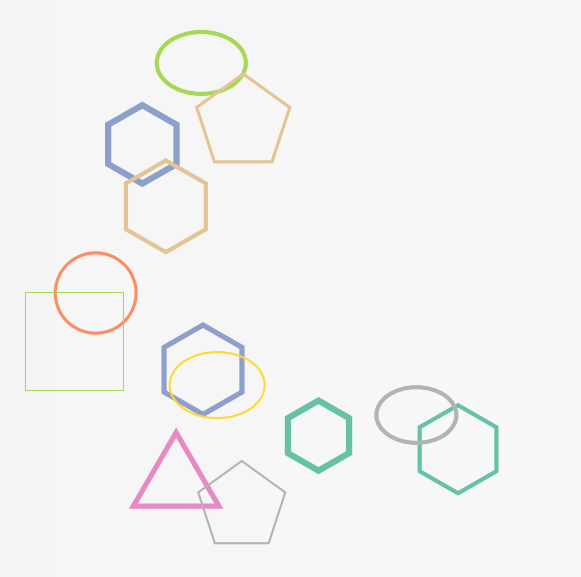[{"shape": "hexagon", "thickness": 3, "radius": 0.3, "center": [0.548, 0.245]}, {"shape": "hexagon", "thickness": 2, "radius": 0.38, "center": [0.788, 0.221]}, {"shape": "circle", "thickness": 1.5, "radius": 0.35, "center": [0.165, 0.492]}, {"shape": "hexagon", "thickness": 3, "radius": 0.34, "center": [0.245, 0.749]}, {"shape": "hexagon", "thickness": 2.5, "radius": 0.39, "center": [0.349, 0.359]}, {"shape": "triangle", "thickness": 2.5, "radius": 0.42, "center": [0.303, 0.165]}, {"shape": "oval", "thickness": 2, "radius": 0.38, "center": [0.346, 0.89]}, {"shape": "square", "thickness": 0.5, "radius": 0.42, "center": [0.127, 0.409]}, {"shape": "oval", "thickness": 1, "radius": 0.41, "center": [0.374, 0.332]}, {"shape": "pentagon", "thickness": 1.5, "radius": 0.42, "center": [0.418, 0.787]}, {"shape": "hexagon", "thickness": 2, "radius": 0.4, "center": [0.285, 0.642]}, {"shape": "pentagon", "thickness": 1, "radius": 0.39, "center": [0.416, 0.122]}, {"shape": "oval", "thickness": 2, "radius": 0.34, "center": [0.716, 0.28]}]